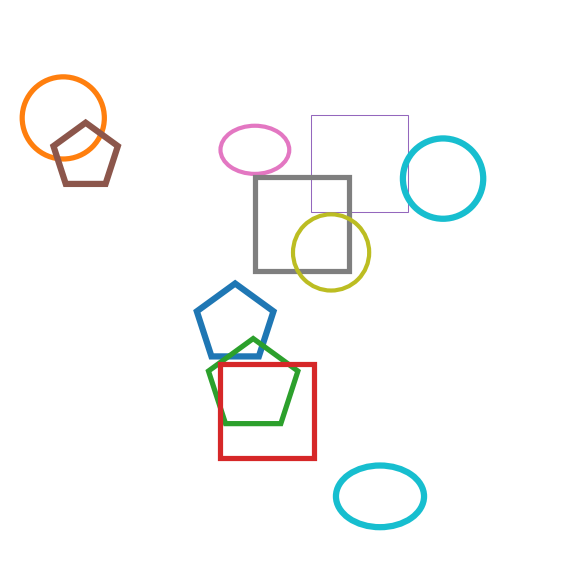[{"shape": "pentagon", "thickness": 3, "radius": 0.35, "center": [0.407, 0.438]}, {"shape": "circle", "thickness": 2.5, "radius": 0.36, "center": [0.11, 0.795]}, {"shape": "pentagon", "thickness": 2.5, "radius": 0.41, "center": [0.438, 0.331]}, {"shape": "square", "thickness": 2.5, "radius": 0.41, "center": [0.463, 0.287]}, {"shape": "square", "thickness": 0.5, "radius": 0.42, "center": [0.623, 0.716]}, {"shape": "pentagon", "thickness": 3, "radius": 0.29, "center": [0.148, 0.728]}, {"shape": "oval", "thickness": 2, "radius": 0.3, "center": [0.441, 0.74]}, {"shape": "square", "thickness": 2.5, "radius": 0.41, "center": [0.522, 0.611]}, {"shape": "circle", "thickness": 2, "radius": 0.33, "center": [0.573, 0.562]}, {"shape": "circle", "thickness": 3, "radius": 0.35, "center": [0.767, 0.69]}, {"shape": "oval", "thickness": 3, "radius": 0.38, "center": [0.658, 0.14]}]